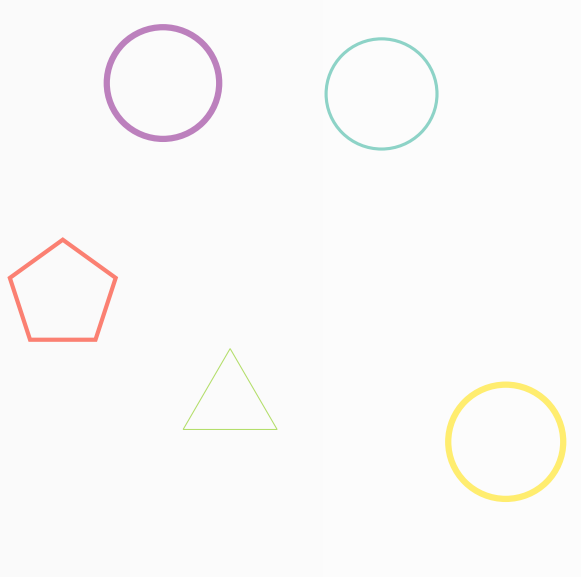[{"shape": "circle", "thickness": 1.5, "radius": 0.48, "center": [0.656, 0.836]}, {"shape": "pentagon", "thickness": 2, "radius": 0.48, "center": [0.108, 0.488]}, {"shape": "triangle", "thickness": 0.5, "radius": 0.47, "center": [0.396, 0.302]}, {"shape": "circle", "thickness": 3, "radius": 0.48, "center": [0.28, 0.855]}, {"shape": "circle", "thickness": 3, "radius": 0.49, "center": [0.87, 0.234]}]